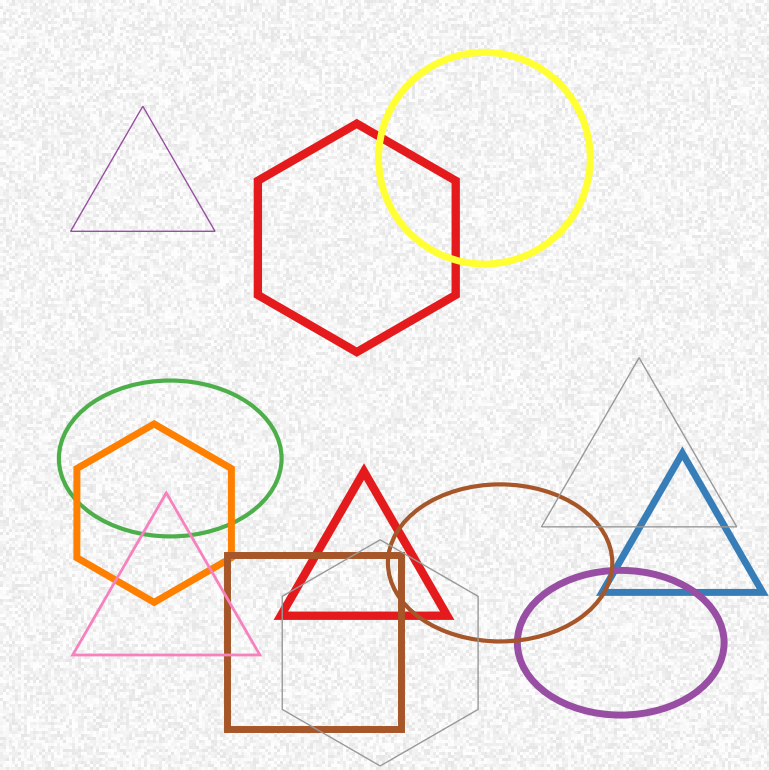[{"shape": "triangle", "thickness": 3, "radius": 0.62, "center": [0.473, 0.263]}, {"shape": "hexagon", "thickness": 3, "radius": 0.74, "center": [0.463, 0.691]}, {"shape": "triangle", "thickness": 2.5, "radius": 0.6, "center": [0.886, 0.291]}, {"shape": "oval", "thickness": 1.5, "radius": 0.72, "center": [0.221, 0.405]}, {"shape": "oval", "thickness": 2.5, "radius": 0.67, "center": [0.806, 0.165]}, {"shape": "triangle", "thickness": 0.5, "radius": 0.54, "center": [0.185, 0.754]}, {"shape": "hexagon", "thickness": 2.5, "radius": 0.58, "center": [0.2, 0.334]}, {"shape": "circle", "thickness": 2.5, "radius": 0.69, "center": [0.629, 0.795]}, {"shape": "oval", "thickness": 1.5, "radius": 0.73, "center": [0.65, 0.269]}, {"shape": "square", "thickness": 2.5, "radius": 0.57, "center": [0.408, 0.166]}, {"shape": "triangle", "thickness": 1, "radius": 0.7, "center": [0.216, 0.22]}, {"shape": "triangle", "thickness": 0.5, "radius": 0.73, "center": [0.83, 0.389]}, {"shape": "hexagon", "thickness": 0.5, "radius": 0.73, "center": [0.494, 0.152]}]